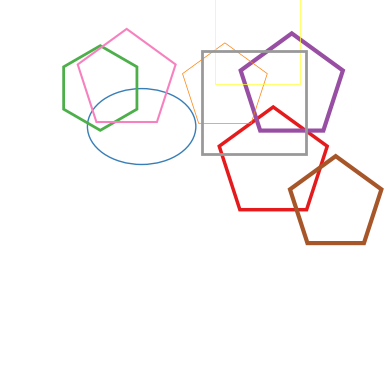[{"shape": "pentagon", "thickness": 2.5, "radius": 0.74, "center": [0.71, 0.575]}, {"shape": "oval", "thickness": 1, "radius": 0.7, "center": [0.368, 0.671]}, {"shape": "hexagon", "thickness": 2, "radius": 0.55, "center": [0.26, 0.771]}, {"shape": "pentagon", "thickness": 3, "radius": 0.7, "center": [0.758, 0.774]}, {"shape": "pentagon", "thickness": 0.5, "radius": 0.58, "center": [0.584, 0.773]}, {"shape": "square", "thickness": 0.5, "radius": 0.55, "center": [0.669, 0.892]}, {"shape": "pentagon", "thickness": 3, "radius": 0.62, "center": [0.872, 0.47]}, {"shape": "pentagon", "thickness": 1.5, "radius": 0.67, "center": [0.329, 0.791]}, {"shape": "square", "thickness": 2, "radius": 0.67, "center": [0.66, 0.734]}]